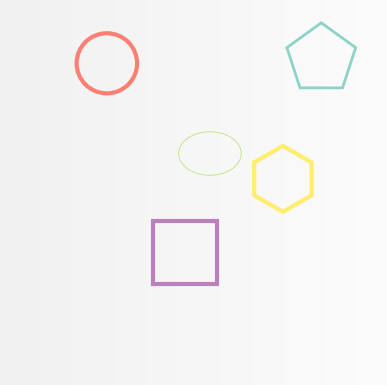[{"shape": "pentagon", "thickness": 2, "radius": 0.47, "center": [0.829, 0.847]}, {"shape": "circle", "thickness": 3, "radius": 0.39, "center": [0.276, 0.836]}, {"shape": "oval", "thickness": 0.5, "radius": 0.4, "center": [0.542, 0.601]}, {"shape": "square", "thickness": 3, "radius": 0.41, "center": [0.478, 0.344]}, {"shape": "hexagon", "thickness": 3, "radius": 0.43, "center": [0.73, 0.535]}]